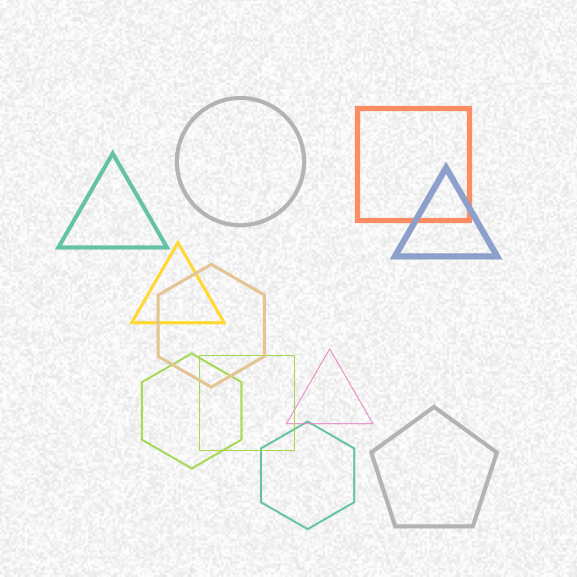[{"shape": "triangle", "thickness": 2, "radius": 0.54, "center": [0.195, 0.625]}, {"shape": "hexagon", "thickness": 1, "radius": 0.47, "center": [0.533, 0.176]}, {"shape": "square", "thickness": 2.5, "radius": 0.49, "center": [0.715, 0.715]}, {"shape": "triangle", "thickness": 3, "radius": 0.51, "center": [0.772, 0.606]}, {"shape": "triangle", "thickness": 0.5, "radius": 0.43, "center": [0.571, 0.309]}, {"shape": "hexagon", "thickness": 1, "radius": 0.5, "center": [0.332, 0.288]}, {"shape": "square", "thickness": 0.5, "radius": 0.41, "center": [0.427, 0.302]}, {"shape": "triangle", "thickness": 1.5, "radius": 0.46, "center": [0.308, 0.486]}, {"shape": "hexagon", "thickness": 1.5, "radius": 0.53, "center": [0.366, 0.435]}, {"shape": "circle", "thickness": 2, "radius": 0.55, "center": [0.416, 0.719]}, {"shape": "pentagon", "thickness": 2, "radius": 0.57, "center": [0.752, 0.18]}]